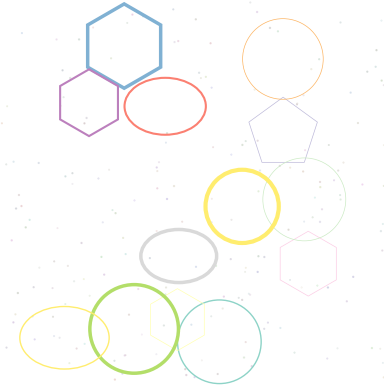[{"shape": "circle", "thickness": 1, "radius": 0.54, "center": [0.57, 0.112]}, {"shape": "hexagon", "thickness": 0.5, "radius": 0.4, "center": [0.461, 0.17]}, {"shape": "pentagon", "thickness": 0.5, "radius": 0.47, "center": [0.735, 0.654]}, {"shape": "oval", "thickness": 1.5, "radius": 0.53, "center": [0.429, 0.724]}, {"shape": "hexagon", "thickness": 2.5, "radius": 0.55, "center": [0.323, 0.88]}, {"shape": "circle", "thickness": 0.5, "radius": 0.52, "center": [0.735, 0.847]}, {"shape": "circle", "thickness": 2.5, "radius": 0.58, "center": [0.348, 0.146]}, {"shape": "hexagon", "thickness": 0.5, "radius": 0.42, "center": [0.801, 0.315]}, {"shape": "oval", "thickness": 2.5, "radius": 0.49, "center": [0.464, 0.335]}, {"shape": "hexagon", "thickness": 1.5, "radius": 0.43, "center": [0.231, 0.733]}, {"shape": "circle", "thickness": 0.5, "radius": 0.54, "center": [0.79, 0.482]}, {"shape": "circle", "thickness": 3, "radius": 0.48, "center": [0.629, 0.464]}, {"shape": "oval", "thickness": 1, "radius": 0.58, "center": [0.168, 0.123]}]